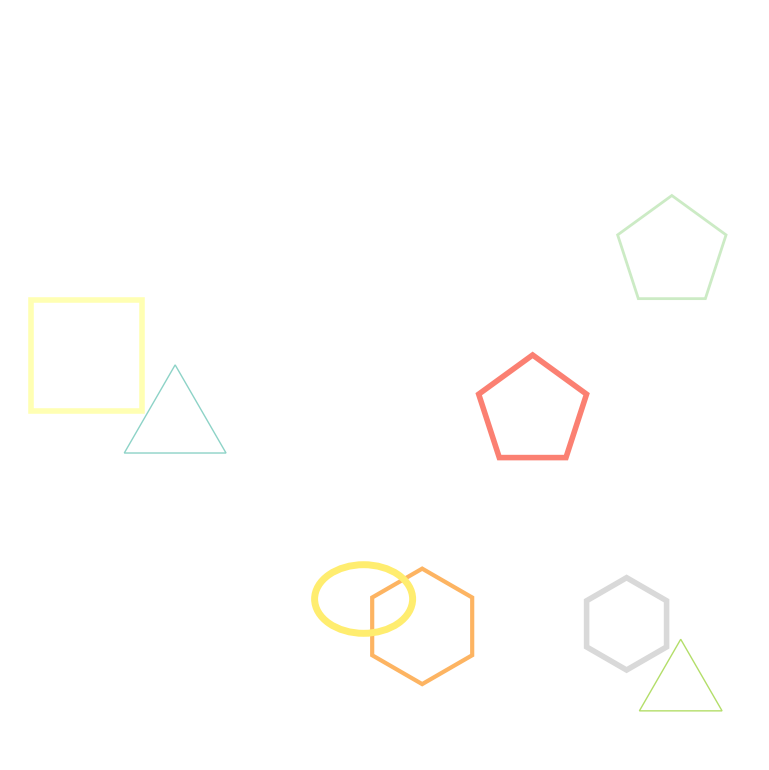[{"shape": "triangle", "thickness": 0.5, "radius": 0.38, "center": [0.227, 0.45]}, {"shape": "square", "thickness": 2, "radius": 0.36, "center": [0.113, 0.539]}, {"shape": "pentagon", "thickness": 2, "radius": 0.37, "center": [0.692, 0.465]}, {"shape": "hexagon", "thickness": 1.5, "radius": 0.37, "center": [0.548, 0.187]}, {"shape": "triangle", "thickness": 0.5, "radius": 0.31, "center": [0.884, 0.108]}, {"shape": "hexagon", "thickness": 2, "radius": 0.3, "center": [0.814, 0.19]}, {"shape": "pentagon", "thickness": 1, "radius": 0.37, "center": [0.873, 0.672]}, {"shape": "oval", "thickness": 2.5, "radius": 0.32, "center": [0.472, 0.222]}]